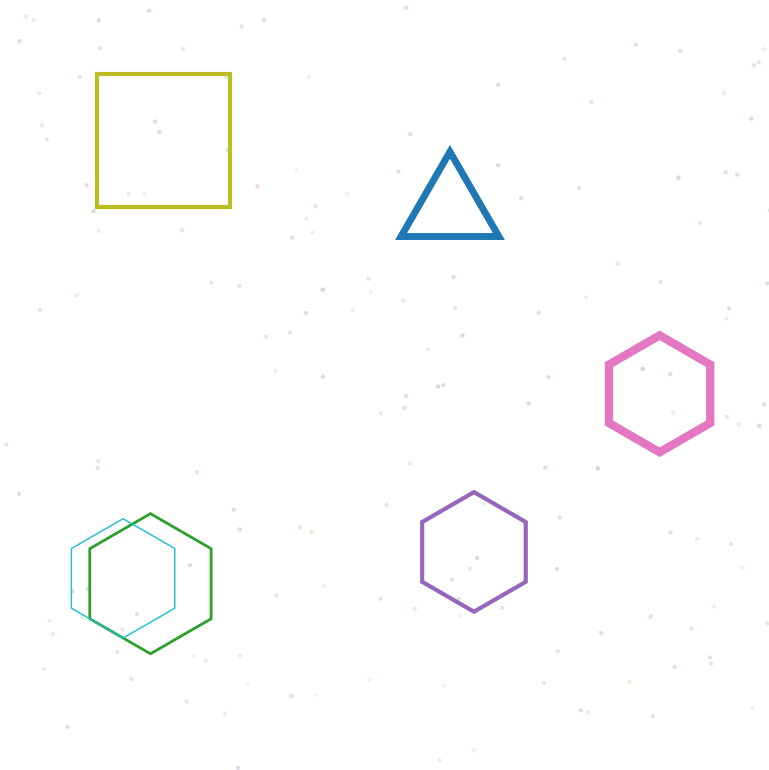[{"shape": "triangle", "thickness": 2.5, "radius": 0.37, "center": [0.584, 0.73]}, {"shape": "hexagon", "thickness": 1, "radius": 0.46, "center": [0.195, 0.242]}, {"shape": "hexagon", "thickness": 1.5, "radius": 0.39, "center": [0.616, 0.283]}, {"shape": "hexagon", "thickness": 3, "radius": 0.38, "center": [0.857, 0.489]}, {"shape": "square", "thickness": 1.5, "radius": 0.43, "center": [0.213, 0.818]}, {"shape": "hexagon", "thickness": 0.5, "radius": 0.39, "center": [0.16, 0.249]}]